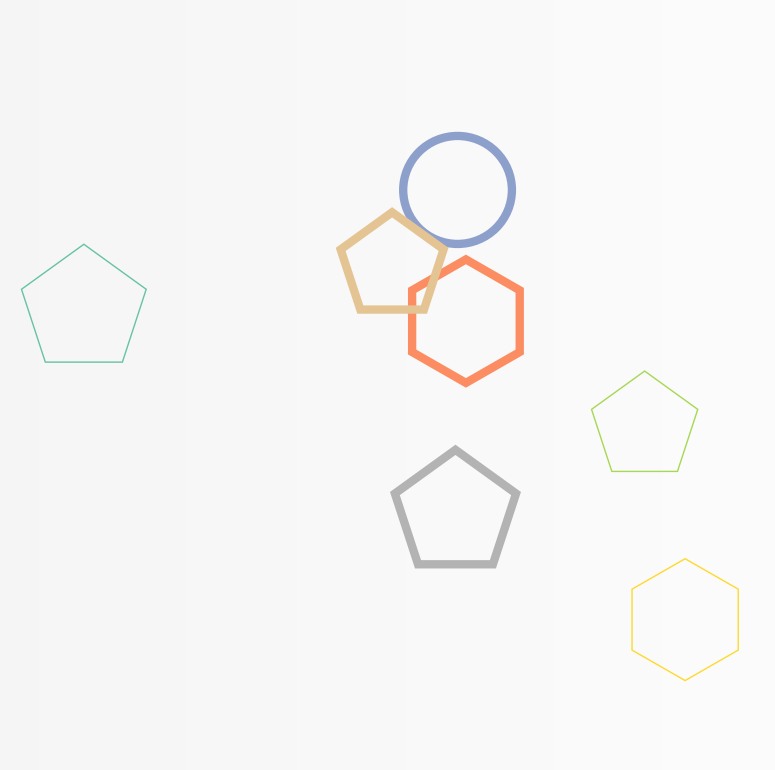[{"shape": "pentagon", "thickness": 0.5, "radius": 0.42, "center": [0.108, 0.598]}, {"shape": "hexagon", "thickness": 3, "radius": 0.4, "center": [0.601, 0.583]}, {"shape": "circle", "thickness": 3, "radius": 0.35, "center": [0.59, 0.753]}, {"shape": "pentagon", "thickness": 0.5, "radius": 0.36, "center": [0.832, 0.446]}, {"shape": "hexagon", "thickness": 0.5, "radius": 0.4, "center": [0.884, 0.195]}, {"shape": "pentagon", "thickness": 3, "radius": 0.35, "center": [0.506, 0.654]}, {"shape": "pentagon", "thickness": 3, "radius": 0.41, "center": [0.588, 0.334]}]